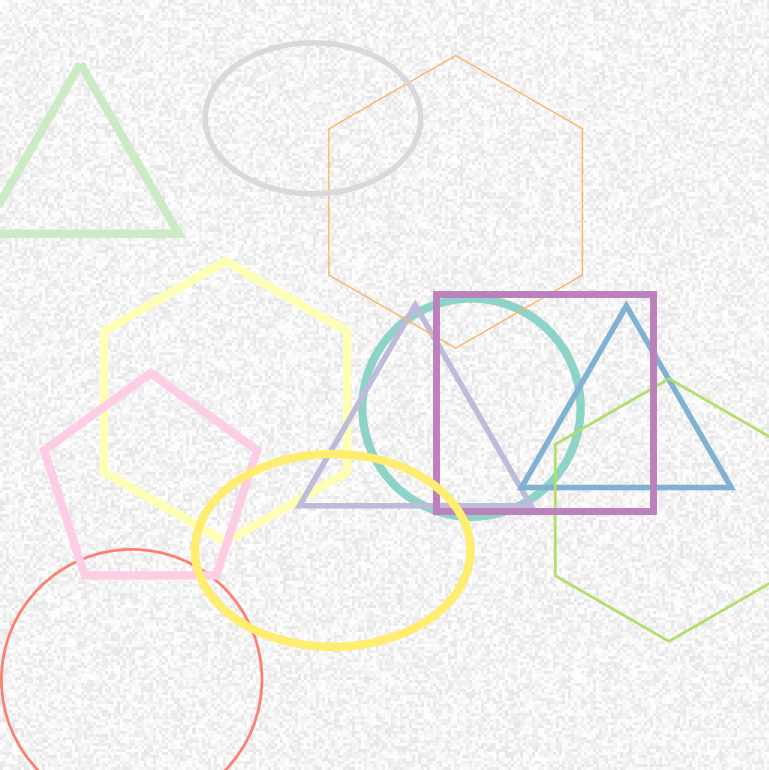[{"shape": "circle", "thickness": 3, "radius": 0.71, "center": [0.612, 0.471]}, {"shape": "hexagon", "thickness": 3, "radius": 0.91, "center": [0.293, 0.478]}, {"shape": "triangle", "thickness": 2, "radius": 0.87, "center": [0.539, 0.43]}, {"shape": "circle", "thickness": 1, "radius": 0.85, "center": [0.171, 0.117]}, {"shape": "triangle", "thickness": 2, "radius": 0.79, "center": [0.813, 0.445]}, {"shape": "hexagon", "thickness": 0.5, "radius": 0.95, "center": [0.592, 0.738]}, {"shape": "hexagon", "thickness": 1, "radius": 0.85, "center": [0.869, 0.338]}, {"shape": "pentagon", "thickness": 3, "radius": 0.73, "center": [0.196, 0.37]}, {"shape": "oval", "thickness": 2, "radius": 0.7, "center": [0.406, 0.846]}, {"shape": "square", "thickness": 2.5, "radius": 0.7, "center": [0.707, 0.478]}, {"shape": "triangle", "thickness": 3, "radius": 0.74, "center": [0.104, 0.77]}, {"shape": "oval", "thickness": 3, "radius": 0.89, "center": [0.432, 0.285]}]